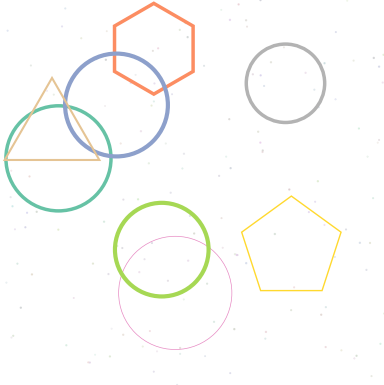[{"shape": "circle", "thickness": 2.5, "radius": 0.68, "center": [0.152, 0.589]}, {"shape": "hexagon", "thickness": 2.5, "radius": 0.59, "center": [0.4, 0.873]}, {"shape": "circle", "thickness": 3, "radius": 0.67, "center": [0.303, 0.727]}, {"shape": "circle", "thickness": 0.5, "radius": 0.74, "center": [0.455, 0.239]}, {"shape": "circle", "thickness": 3, "radius": 0.61, "center": [0.42, 0.352]}, {"shape": "pentagon", "thickness": 1, "radius": 0.68, "center": [0.757, 0.355]}, {"shape": "triangle", "thickness": 1.5, "radius": 0.71, "center": [0.135, 0.655]}, {"shape": "circle", "thickness": 2.5, "radius": 0.51, "center": [0.742, 0.784]}]